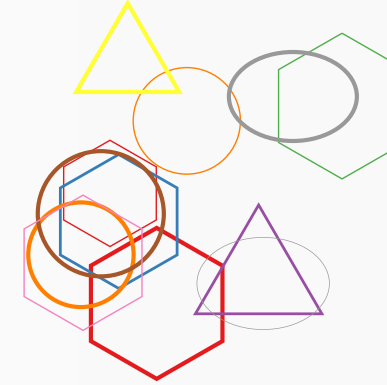[{"shape": "hexagon", "thickness": 1, "radius": 0.69, "center": [0.284, 0.498]}, {"shape": "hexagon", "thickness": 3, "radius": 0.98, "center": [0.404, 0.212]}, {"shape": "hexagon", "thickness": 2, "radius": 0.87, "center": [0.306, 0.425]}, {"shape": "hexagon", "thickness": 1, "radius": 0.95, "center": [0.883, 0.725]}, {"shape": "triangle", "thickness": 2, "radius": 0.94, "center": [0.667, 0.279]}, {"shape": "circle", "thickness": 1, "radius": 0.69, "center": [0.482, 0.686]}, {"shape": "circle", "thickness": 3, "radius": 0.68, "center": [0.209, 0.338]}, {"shape": "triangle", "thickness": 3, "radius": 0.77, "center": [0.33, 0.838]}, {"shape": "circle", "thickness": 3, "radius": 0.81, "center": [0.26, 0.445]}, {"shape": "hexagon", "thickness": 1, "radius": 0.88, "center": [0.214, 0.318]}, {"shape": "oval", "thickness": 0.5, "radius": 0.85, "center": [0.679, 0.264]}, {"shape": "oval", "thickness": 3, "radius": 0.83, "center": [0.756, 0.749]}]